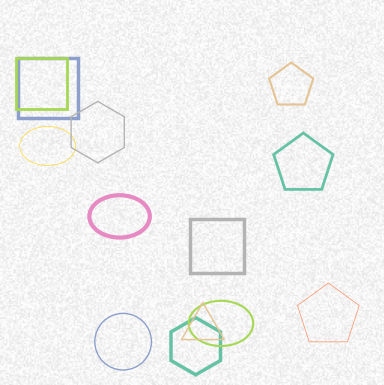[{"shape": "pentagon", "thickness": 2, "radius": 0.41, "center": [0.788, 0.574]}, {"shape": "hexagon", "thickness": 2.5, "radius": 0.37, "center": [0.508, 0.101]}, {"shape": "pentagon", "thickness": 0.5, "radius": 0.42, "center": [0.853, 0.18]}, {"shape": "circle", "thickness": 1, "radius": 0.37, "center": [0.32, 0.112]}, {"shape": "square", "thickness": 2.5, "radius": 0.39, "center": [0.124, 0.772]}, {"shape": "oval", "thickness": 3, "radius": 0.39, "center": [0.311, 0.438]}, {"shape": "oval", "thickness": 1.5, "radius": 0.42, "center": [0.574, 0.16]}, {"shape": "square", "thickness": 2, "radius": 0.33, "center": [0.107, 0.783]}, {"shape": "oval", "thickness": 0.5, "radius": 0.36, "center": [0.124, 0.621]}, {"shape": "pentagon", "thickness": 1.5, "radius": 0.3, "center": [0.756, 0.777]}, {"shape": "triangle", "thickness": 1, "radius": 0.32, "center": [0.527, 0.15]}, {"shape": "hexagon", "thickness": 1, "radius": 0.4, "center": [0.254, 0.657]}, {"shape": "square", "thickness": 2.5, "radius": 0.35, "center": [0.564, 0.36]}]